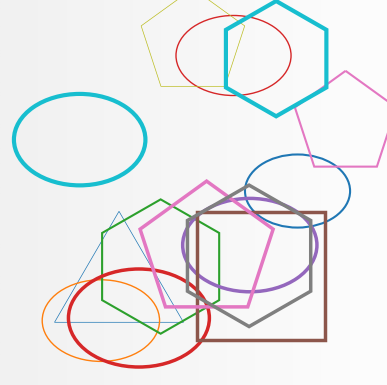[{"shape": "triangle", "thickness": 0.5, "radius": 0.96, "center": [0.307, 0.259]}, {"shape": "oval", "thickness": 1.5, "radius": 0.68, "center": [0.768, 0.504]}, {"shape": "oval", "thickness": 1, "radius": 0.76, "center": [0.26, 0.167]}, {"shape": "hexagon", "thickness": 1.5, "radius": 0.87, "center": [0.415, 0.308]}, {"shape": "oval", "thickness": 1, "radius": 0.74, "center": [0.603, 0.856]}, {"shape": "oval", "thickness": 2.5, "radius": 0.91, "center": [0.358, 0.174]}, {"shape": "oval", "thickness": 2.5, "radius": 0.87, "center": [0.645, 0.363]}, {"shape": "square", "thickness": 2.5, "radius": 0.83, "center": [0.673, 0.283]}, {"shape": "pentagon", "thickness": 2.5, "radius": 0.9, "center": [0.533, 0.349]}, {"shape": "pentagon", "thickness": 1.5, "radius": 0.69, "center": [0.892, 0.678]}, {"shape": "hexagon", "thickness": 2.5, "radius": 0.92, "center": [0.643, 0.335]}, {"shape": "pentagon", "thickness": 0.5, "radius": 0.7, "center": [0.498, 0.889]}, {"shape": "oval", "thickness": 3, "radius": 0.85, "center": [0.206, 0.637]}, {"shape": "hexagon", "thickness": 3, "radius": 0.75, "center": [0.713, 0.848]}]